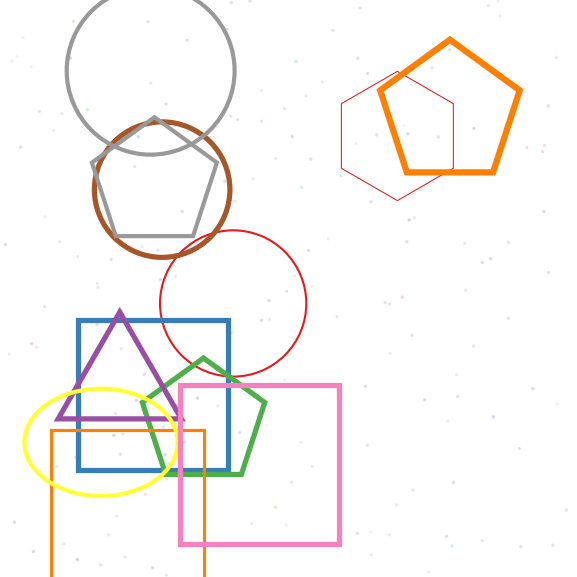[{"shape": "hexagon", "thickness": 0.5, "radius": 0.56, "center": [0.688, 0.764]}, {"shape": "circle", "thickness": 1, "radius": 0.63, "center": [0.404, 0.474]}, {"shape": "square", "thickness": 2.5, "radius": 0.65, "center": [0.265, 0.315]}, {"shape": "pentagon", "thickness": 2.5, "radius": 0.56, "center": [0.352, 0.268]}, {"shape": "triangle", "thickness": 2.5, "radius": 0.62, "center": [0.207, 0.335]}, {"shape": "pentagon", "thickness": 3, "radius": 0.64, "center": [0.779, 0.803]}, {"shape": "square", "thickness": 1.5, "radius": 0.66, "center": [0.22, 0.122]}, {"shape": "oval", "thickness": 2, "radius": 0.66, "center": [0.175, 0.233]}, {"shape": "circle", "thickness": 2.5, "radius": 0.59, "center": [0.281, 0.671]}, {"shape": "square", "thickness": 2.5, "radius": 0.69, "center": [0.45, 0.195]}, {"shape": "circle", "thickness": 2, "radius": 0.73, "center": [0.261, 0.877]}, {"shape": "pentagon", "thickness": 2, "radius": 0.57, "center": [0.267, 0.682]}]